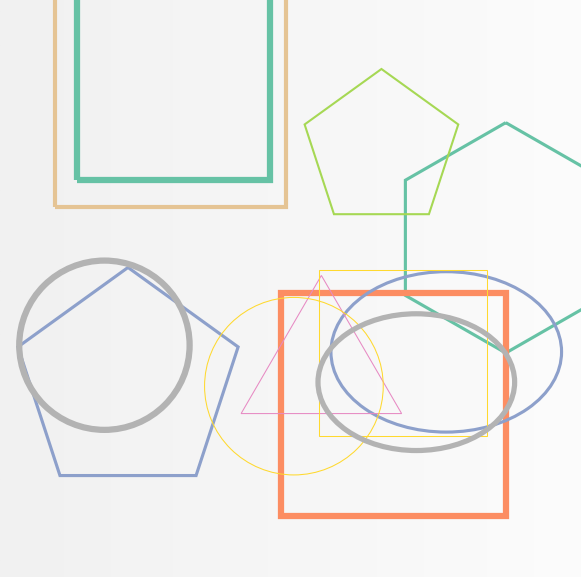[{"shape": "hexagon", "thickness": 1.5, "radius": 1.0, "center": [0.87, 0.587]}, {"shape": "square", "thickness": 3, "radius": 0.83, "center": [0.298, 0.853]}, {"shape": "square", "thickness": 3, "radius": 0.97, "center": [0.677, 0.299]}, {"shape": "oval", "thickness": 1.5, "radius": 0.99, "center": [0.768, 0.39]}, {"shape": "pentagon", "thickness": 1.5, "radius": 1.0, "center": [0.22, 0.337]}, {"shape": "triangle", "thickness": 0.5, "radius": 0.8, "center": [0.553, 0.363]}, {"shape": "pentagon", "thickness": 1, "radius": 0.69, "center": [0.656, 0.741]}, {"shape": "circle", "thickness": 0.5, "radius": 0.77, "center": [0.506, 0.33]}, {"shape": "square", "thickness": 0.5, "radius": 0.72, "center": [0.693, 0.388]}, {"shape": "square", "thickness": 2, "radius": 0.99, "center": [0.294, 0.839]}, {"shape": "oval", "thickness": 2.5, "radius": 0.85, "center": [0.716, 0.337]}, {"shape": "circle", "thickness": 3, "radius": 0.73, "center": [0.18, 0.401]}]